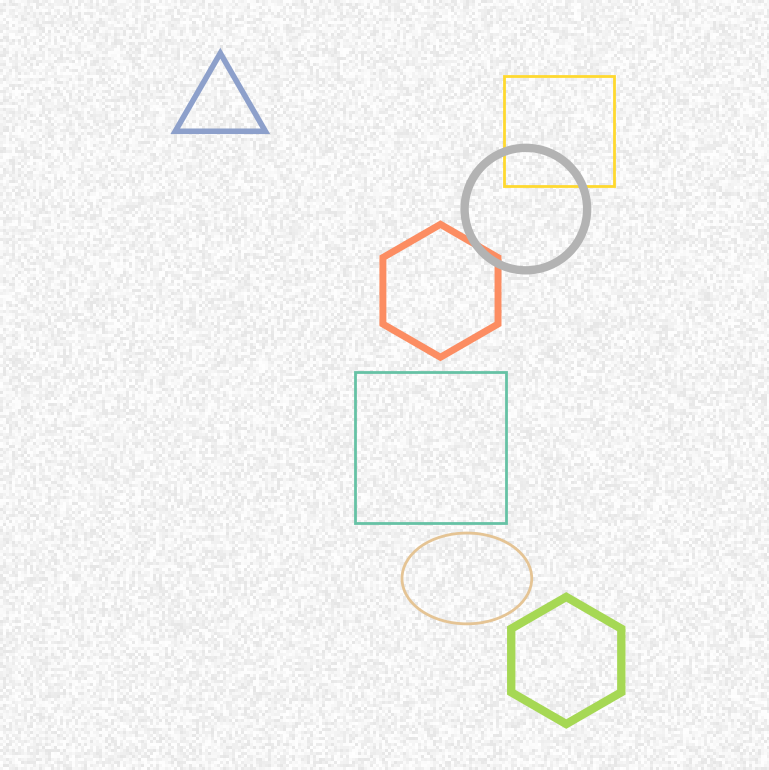[{"shape": "square", "thickness": 1, "radius": 0.49, "center": [0.559, 0.419]}, {"shape": "hexagon", "thickness": 2.5, "radius": 0.43, "center": [0.572, 0.622]}, {"shape": "triangle", "thickness": 2, "radius": 0.34, "center": [0.286, 0.863]}, {"shape": "hexagon", "thickness": 3, "radius": 0.41, "center": [0.735, 0.142]}, {"shape": "square", "thickness": 1, "radius": 0.36, "center": [0.726, 0.83]}, {"shape": "oval", "thickness": 1, "radius": 0.42, "center": [0.606, 0.249]}, {"shape": "circle", "thickness": 3, "radius": 0.4, "center": [0.683, 0.728]}]